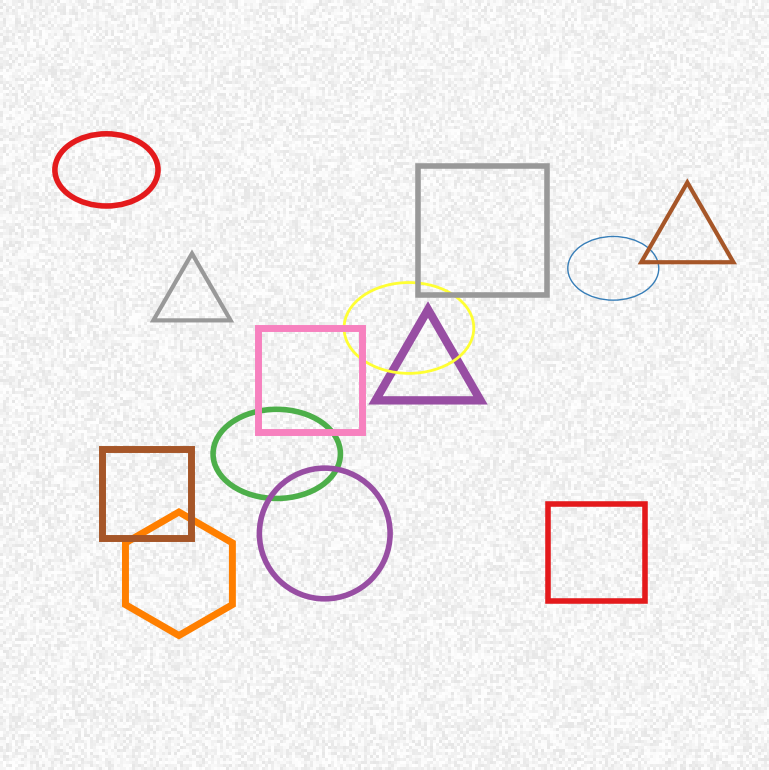[{"shape": "oval", "thickness": 2, "radius": 0.33, "center": [0.138, 0.779]}, {"shape": "square", "thickness": 2, "radius": 0.31, "center": [0.775, 0.283]}, {"shape": "oval", "thickness": 0.5, "radius": 0.3, "center": [0.796, 0.652]}, {"shape": "oval", "thickness": 2, "radius": 0.41, "center": [0.359, 0.411]}, {"shape": "triangle", "thickness": 3, "radius": 0.39, "center": [0.556, 0.519]}, {"shape": "circle", "thickness": 2, "radius": 0.42, "center": [0.422, 0.307]}, {"shape": "hexagon", "thickness": 2.5, "radius": 0.4, "center": [0.232, 0.255]}, {"shape": "oval", "thickness": 1, "radius": 0.42, "center": [0.531, 0.574]}, {"shape": "triangle", "thickness": 1.5, "radius": 0.35, "center": [0.893, 0.694]}, {"shape": "square", "thickness": 2.5, "radius": 0.29, "center": [0.191, 0.359]}, {"shape": "square", "thickness": 2.5, "radius": 0.34, "center": [0.403, 0.507]}, {"shape": "triangle", "thickness": 1.5, "radius": 0.29, "center": [0.249, 0.613]}, {"shape": "square", "thickness": 2, "radius": 0.42, "center": [0.626, 0.701]}]